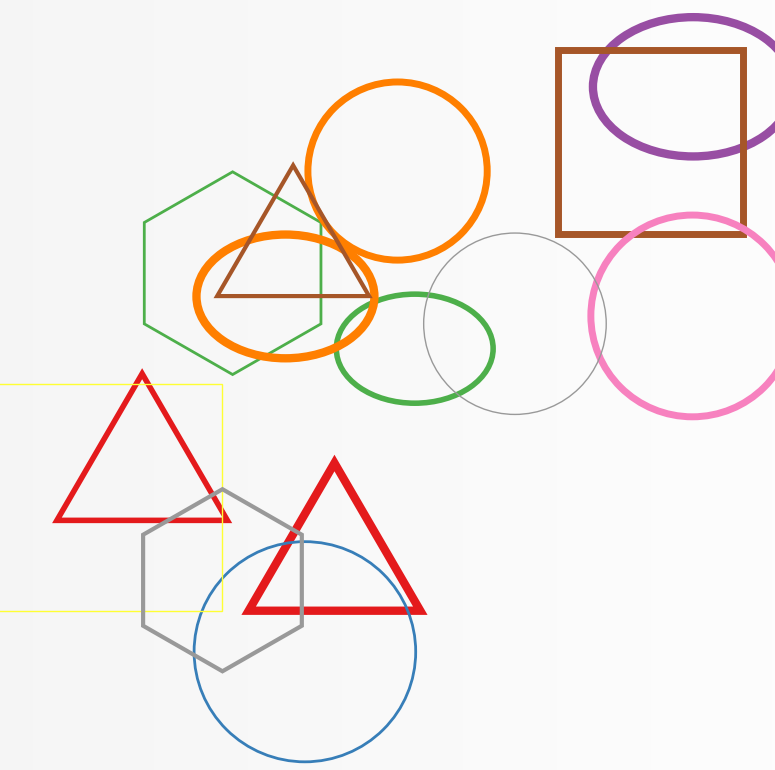[{"shape": "triangle", "thickness": 2, "radius": 0.63, "center": [0.183, 0.388]}, {"shape": "triangle", "thickness": 3, "radius": 0.64, "center": [0.432, 0.271]}, {"shape": "circle", "thickness": 1, "radius": 0.71, "center": [0.393, 0.154]}, {"shape": "oval", "thickness": 2, "radius": 0.51, "center": [0.535, 0.547]}, {"shape": "hexagon", "thickness": 1, "radius": 0.66, "center": [0.3, 0.645]}, {"shape": "oval", "thickness": 3, "radius": 0.65, "center": [0.894, 0.887]}, {"shape": "oval", "thickness": 3, "radius": 0.57, "center": [0.368, 0.615]}, {"shape": "circle", "thickness": 2.5, "radius": 0.58, "center": [0.513, 0.778]}, {"shape": "square", "thickness": 0.5, "radius": 0.74, "center": [0.14, 0.354]}, {"shape": "square", "thickness": 2.5, "radius": 0.6, "center": [0.84, 0.816]}, {"shape": "triangle", "thickness": 1.5, "radius": 0.57, "center": [0.378, 0.672]}, {"shape": "circle", "thickness": 2.5, "radius": 0.66, "center": [0.893, 0.59]}, {"shape": "hexagon", "thickness": 1.5, "radius": 0.59, "center": [0.287, 0.246]}, {"shape": "circle", "thickness": 0.5, "radius": 0.59, "center": [0.664, 0.58]}]